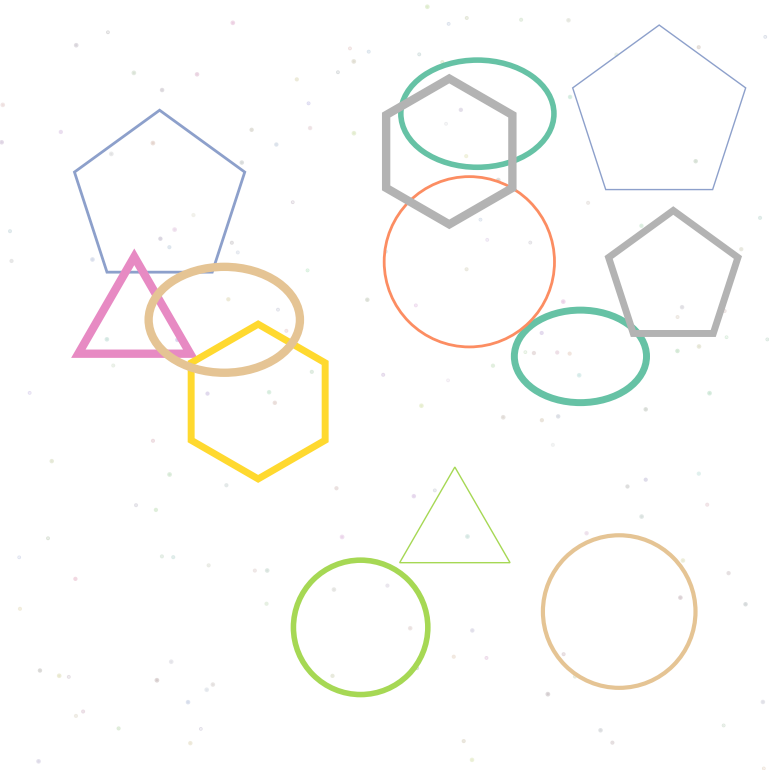[{"shape": "oval", "thickness": 2, "radius": 0.5, "center": [0.62, 0.852]}, {"shape": "oval", "thickness": 2.5, "radius": 0.43, "center": [0.754, 0.537]}, {"shape": "circle", "thickness": 1, "radius": 0.55, "center": [0.61, 0.66]}, {"shape": "pentagon", "thickness": 1, "radius": 0.58, "center": [0.207, 0.741]}, {"shape": "pentagon", "thickness": 0.5, "radius": 0.59, "center": [0.856, 0.849]}, {"shape": "triangle", "thickness": 3, "radius": 0.42, "center": [0.174, 0.583]}, {"shape": "triangle", "thickness": 0.5, "radius": 0.41, "center": [0.591, 0.311]}, {"shape": "circle", "thickness": 2, "radius": 0.44, "center": [0.468, 0.185]}, {"shape": "hexagon", "thickness": 2.5, "radius": 0.5, "center": [0.335, 0.479]}, {"shape": "oval", "thickness": 3, "radius": 0.49, "center": [0.291, 0.585]}, {"shape": "circle", "thickness": 1.5, "radius": 0.5, "center": [0.804, 0.206]}, {"shape": "hexagon", "thickness": 3, "radius": 0.47, "center": [0.583, 0.803]}, {"shape": "pentagon", "thickness": 2.5, "radius": 0.44, "center": [0.874, 0.638]}]